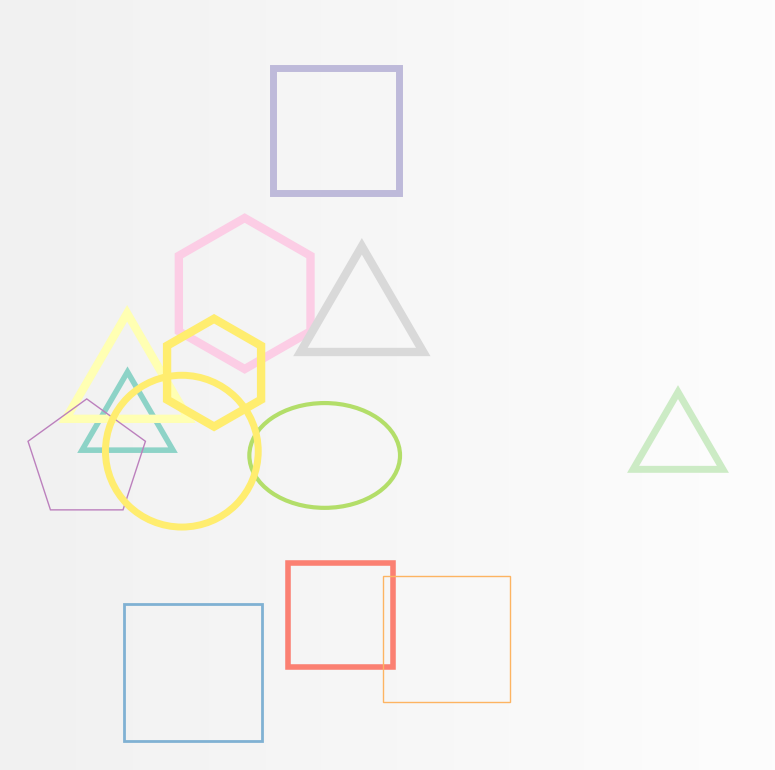[{"shape": "triangle", "thickness": 2, "radius": 0.34, "center": [0.165, 0.449]}, {"shape": "triangle", "thickness": 3, "radius": 0.46, "center": [0.164, 0.502]}, {"shape": "square", "thickness": 2.5, "radius": 0.41, "center": [0.434, 0.83]}, {"shape": "square", "thickness": 2, "radius": 0.34, "center": [0.439, 0.201]}, {"shape": "square", "thickness": 1, "radius": 0.45, "center": [0.249, 0.127]}, {"shape": "square", "thickness": 0.5, "radius": 0.41, "center": [0.576, 0.17]}, {"shape": "oval", "thickness": 1.5, "radius": 0.49, "center": [0.419, 0.409]}, {"shape": "hexagon", "thickness": 3, "radius": 0.49, "center": [0.316, 0.619]}, {"shape": "triangle", "thickness": 3, "radius": 0.46, "center": [0.467, 0.589]}, {"shape": "pentagon", "thickness": 0.5, "radius": 0.4, "center": [0.112, 0.402]}, {"shape": "triangle", "thickness": 2.5, "radius": 0.33, "center": [0.875, 0.424]}, {"shape": "circle", "thickness": 2.5, "radius": 0.49, "center": [0.235, 0.414]}, {"shape": "hexagon", "thickness": 3, "radius": 0.35, "center": [0.276, 0.516]}]